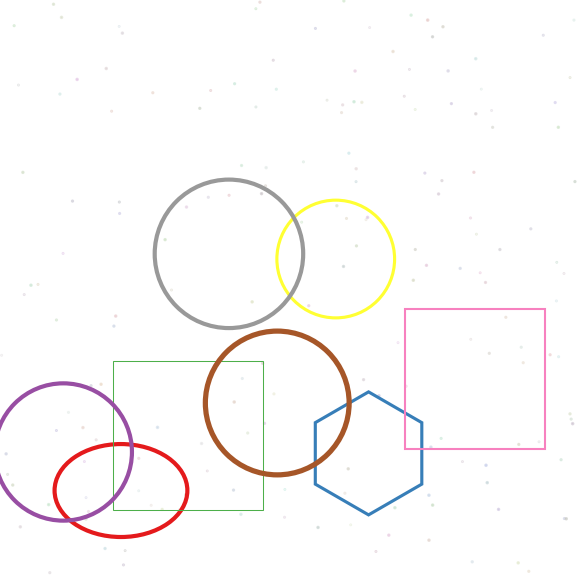[{"shape": "oval", "thickness": 2, "radius": 0.57, "center": [0.209, 0.15]}, {"shape": "hexagon", "thickness": 1.5, "radius": 0.53, "center": [0.638, 0.214]}, {"shape": "square", "thickness": 0.5, "radius": 0.65, "center": [0.325, 0.245]}, {"shape": "circle", "thickness": 2, "radius": 0.59, "center": [0.11, 0.216]}, {"shape": "circle", "thickness": 1.5, "radius": 0.51, "center": [0.581, 0.551]}, {"shape": "circle", "thickness": 2.5, "radius": 0.62, "center": [0.48, 0.301]}, {"shape": "square", "thickness": 1, "radius": 0.6, "center": [0.823, 0.343]}, {"shape": "circle", "thickness": 2, "radius": 0.64, "center": [0.396, 0.56]}]